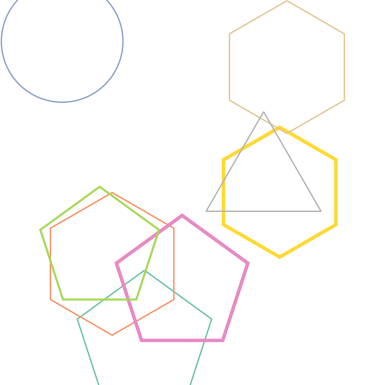[{"shape": "pentagon", "thickness": 1, "radius": 0.92, "center": [0.375, 0.114]}, {"shape": "hexagon", "thickness": 1, "radius": 0.93, "center": [0.291, 0.315]}, {"shape": "circle", "thickness": 1, "radius": 0.79, "center": [0.161, 0.892]}, {"shape": "pentagon", "thickness": 2.5, "radius": 0.9, "center": [0.473, 0.261]}, {"shape": "pentagon", "thickness": 1.5, "radius": 0.81, "center": [0.259, 0.353]}, {"shape": "hexagon", "thickness": 2.5, "radius": 0.84, "center": [0.727, 0.501]}, {"shape": "hexagon", "thickness": 1, "radius": 0.86, "center": [0.745, 0.826]}, {"shape": "triangle", "thickness": 1, "radius": 0.86, "center": [0.685, 0.537]}]